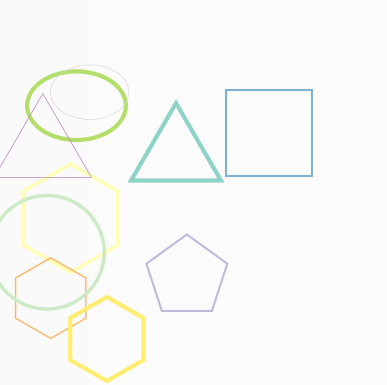[{"shape": "triangle", "thickness": 3, "radius": 0.67, "center": [0.454, 0.598]}, {"shape": "hexagon", "thickness": 2.5, "radius": 0.7, "center": [0.182, 0.433]}, {"shape": "pentagon", "thickness": 1.5, "radius": 0.55, "center": [0.482, 0.281]}, {"shape": "square", "thickness": 1.5, "radius": 0.56, "center": [0.695, 0.654]}, {"shape": "hexagon", "thickness": 1, "radius": 0.52, "center": [0.131, 0.226]}, {"shape": "oval", "thickness": 3, "radius": 0.64, "center": [0.197, 0.726]}, {"shape": "oval", "thickness": 0.5, "radius": 0.51, "center": [0.231, 0.761]}, {"shape": "triangle", "thickness": 0.5, "radius": 0.73, "center": [0.111, 0.612]}, {"shape": "circle", "thickness": 2.5, "radius": 0.74, "center": [0.122, 0.345]}, {"shape": "hexagon", "thickness": 3, "radius": 0.55, "center": [0.276, 0.12]}]